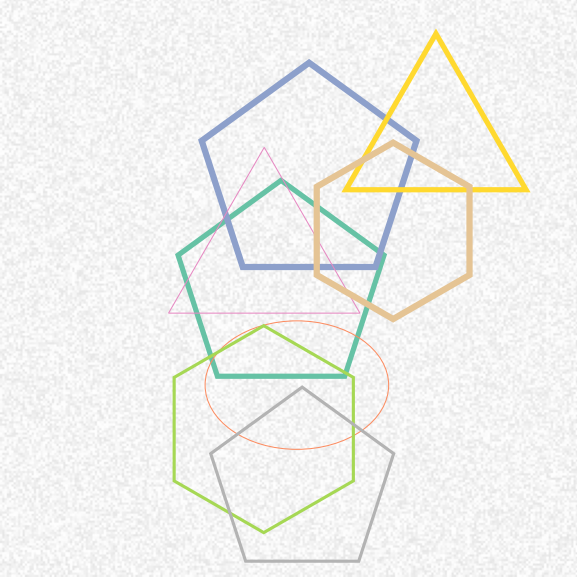[{"shape": "pentagon", "thickness": 2.5, "radius": 0.94, "center": [0.487, 0.499]}, {"shape": "oval", "thickness": 0.5, "radius": 0.79, "center": [0.514, 0.332]}, {"shape": "pentagon", "thickness": 3, "radius": 0.98, "center": [0.535, 0.695]}, {"shape": "triangle", "thickness": 0.5, "radius": 0.96, "center": [0.458, 0.553]}, {"shape": "hexagon", "thickness": 1.5, "radius": 0.9, "center": [0.457, 0.256]}, {"shape": "triangle", "thickness": 2.5, "radius": 0.9, "center": [0.755, 0.761]}, {"shape": "hexagon", "thickness": 3, "radius": 0.76, "center": [0.681, 0.599]}, {"shape": "pentagon", "thickness": 1.5, "radius": 0.83, "center": [0.523, 0.162]}]